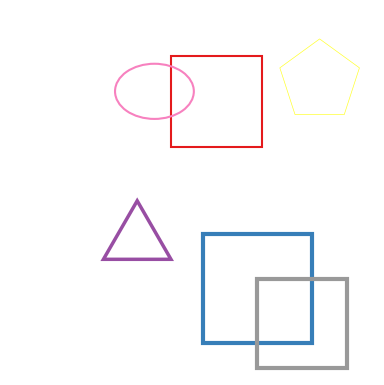[{"shape": "square", "thickness": 1.5, "radius": 0.59, "center": [0.562, 0.735]}, {"shape": "square", "thickness": 3, "radius": 0.71, "center": [0.67, 0.25]}, {"shape": "triangle", "thickness": 2.5, "radius": 0.51, "center": [0.356, 0.377]}, {"shape": "pentagon", "thickness": 0.5, "radius": 0.54, "center": [0.83, 0.79]}, {"shape": "oval", "thickness": 1.5, "radius": 0.51, "center": [0.401, 0.763]}, {"shape": "square", "thickness": 3, "radius": 0.58, "center": [0.784, 0.16]}]